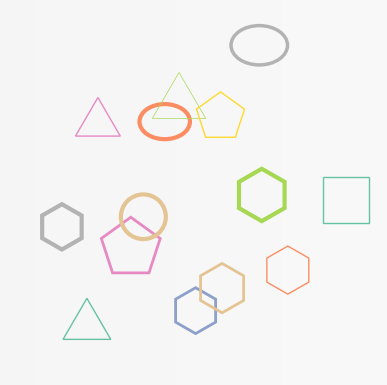[{"shape": "triangle", "thickness": 1, "radius": 0.36, "center": [0.224, 0.154]}, {"shape": "square", "thickness": 1, "radius": 0.3, "center": [0.892, 0.48]}, {"shape": "hexagon", "thickness": 1, "radius": 0.31, "center": [0.743, 0.298]}, {"shape": "oval", "thickness": 3, "radius": 0.33, "center": [0.425, 0.684]}, {"shape": "hexagon", "thickness": 2, "radius": 0.3, "center": [0.505, 0.193]}, {"shape": "pentagon", "thickness": 2, "radius": 0.4, "center": [0.337, 0.356]}, {"shape": "triangle", "thickness": 1, "radius": 0.33, "center": [0.253, 0.68]}, {"shape": "triangle", "thickness": 0.5, "radius": 0.4, "center": [0.462, 0.732]}, {"shape": "hexagon", "thickness": 3, "radius": 0.34, "center": [0.676, 0.494]}, {"shape": "pentagon", "thickness": 1, "radius": 0.33, "center": [0.569, 0.696]}, {"shape": "hexagon", "thickness": 2, "radius": 0.32, "center": [0.573, 0.252]}, {"shape": "circle", "thickness": 3, "radius": 0.29, "center": [0.37, 0.437]}, {"shape": "oval", "thickness": 2.5, "radius": 0.36, "center": [0.669, 0.882]}, {"shape": "hexagon", "thickness": 3, "radius": 0.29, "center": [0.16, 0.411]}]